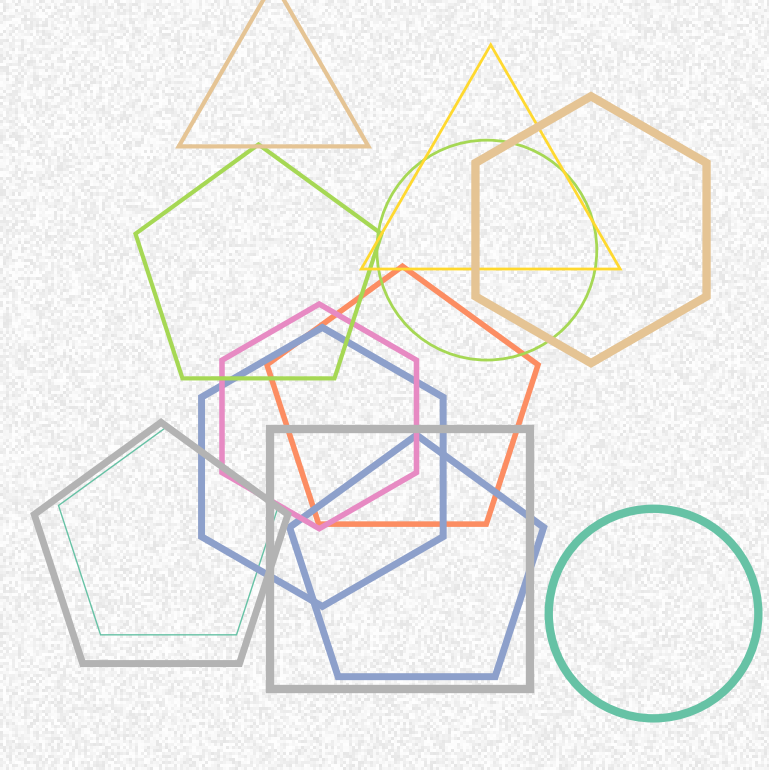[{"shape": "pentagon", "thickness": 0.5, "radius": 0.75, "center": [0.219, 0.297]}, {"shape": "circle", "thickness": 3, "radius": 0.68, "center": [0.849, 0.203]}, {"shape": "pentagon", "thickness": 2, "radius": 0.93, "center": [0.523, 0.469]}, {"shape": "hexagon", "thickness": 2.5, "radius": 0.91, "center": [0.419, 0.394]}, {"shape": "pentagon", "thickness": 2.5, "radius": 0.87, "center": [0.541, 0.262]}, {"shape": "hexagon", "thickness": 2, "radius": 0.73, "center": [0.415, 0.459]}, {"shape": "circle", "thickness": 1, "radius": 0.71, "center": [0.632, 0.675]}, {"shape": "pentagon", "thickness": 1.5, "radius": 0.84, "center": [0.336, 0.644]}, {"shape": "triangle", "thickness": 1, "radius": 0.97, "center": [0.637, 0.748]}, {"shape": "hexagon", "thickness": 3, "radius": 0.87, "center": [0.768, 0.702]}, {"shape": "triangle", "thickness": 1.5, "radius": 0.71, "center": [0.355, 0.881]}, {"shape": "square", "thickness": 3, "radius": 0.84, "center": [0.52, 0.274]}, {"shape": "pentagon", "thickness": 2.5, "radius": 0.87, "center": [0.209, 0.278]}]